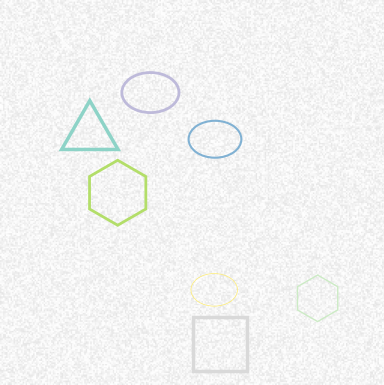[{"shape": "triangle", "thickness": 2.5, "radius": 0.42, "center": [0.233, 0.654]}, {"shape": "oval", "thickness": 2, "radius": 0.37, "center": [0.391, 0.76]}, {"shape": "oval", "thickness": 1.5, "radius": 0.34, "center": [0.558, 0.638]}, {"shape": "hexagon", "thickness": 2, "radius": 0.42, "center": [0.306, 0.499]}, {"shape": "square", "thickness": 2.5, "radius": 0.35, "center": [0.57, 0.106]}, {"shape": "hexagon", "thickness": 1, "radius": 0.3, "center": [0.825, 0.225]}, {"shape": "oval", "thickness": 0.5, "radius": 0.3, "center": [0.556, 0.247]}]